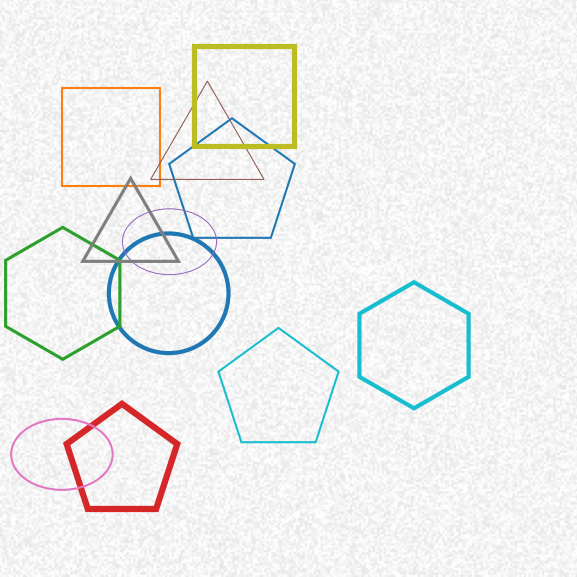[{"shape": "circle", "thickness": 2, "radius": 0.52, "center": [0.292, 0.491]}, {"shape": "pentagon", "thickness": 1, "radius": 0.57, "center": [0.402, 0.68]}, {"shape": "square", "thickness": 1, "radius": 0.42, "center": [0.193, 0.762]}, {"shape": "hexagon", "thickness": 1.5, "radius": 0.57, "center": [0.109, 0.491]}, {"shape": "pentagon", "thickness": 3, "radius": 0.5, "center": [0.211, 0.199]}, {"shape": "oval", "thickness": 0.5, "radius": 0.41, "center": [0.293, 0.581]}, {"shape": "triangle", "thickness": 0.5, "radius": 0.57, "center": [0.359, 0.745]}, {"shape": "oval", "thickness": 1, "radius": 0.44, "center": [0.107, 0.212]}, {"shape": "triangle", "thickness": 1.5, "radius": 0.48, "center": [0.226, 0.594]}, {"shape": "square", "thickness": 2.5, "radius": 0.43, "center": [0.423, 0.833]}, {"shape": "pentagon", "thickness": 1, "radius": 0.55, "center": [0.482, 0.322]}, {"shape": "hexagon", "thickness": 2, "radius": 0.55, "center": [0.717, 0.401]}]